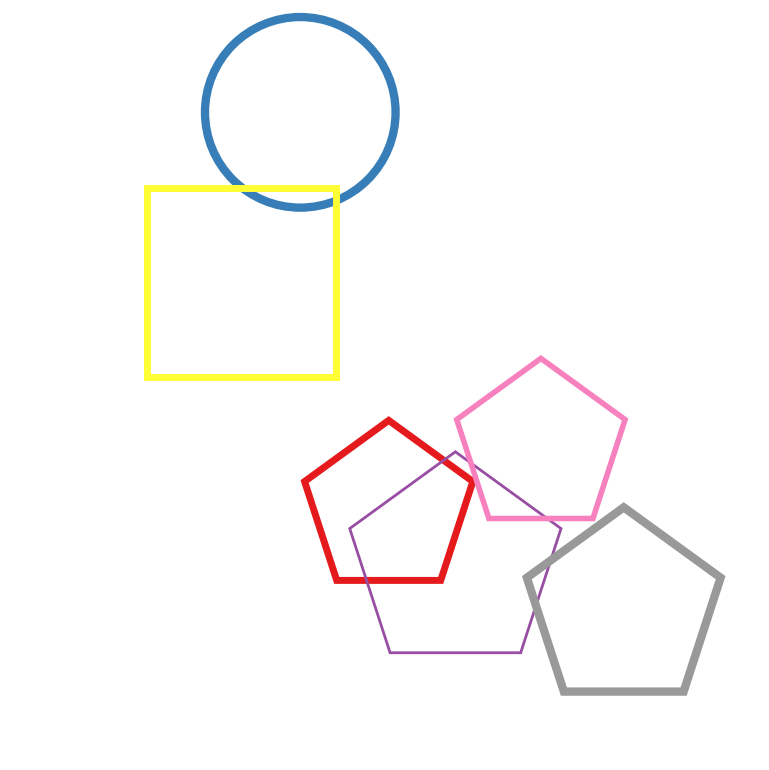[{"shape": "pentagon", "thickness": 2.5, "radius": 0.57, "center": [0.505, 0.339]}, {"shape": "circle", "thickness": 3, "radius": 0.62, "center": [0.39, 0.854]}, {"shape": "pentagon", "thickness": 1, "radius": 0.72, "center": [0.591, 0.269]}, {"shape": "square", "thickness": 2.5, "radius": 0.61, "center": [0.313, 0.634]}, {"shape": "pentagon", "thickness": 2, "radius": 0.57, "center": [0.702, 0.42]}, {"shape": "pentagon", "thickness": 3, "radius": 0.66, "center": [0.81, 0.209]}]